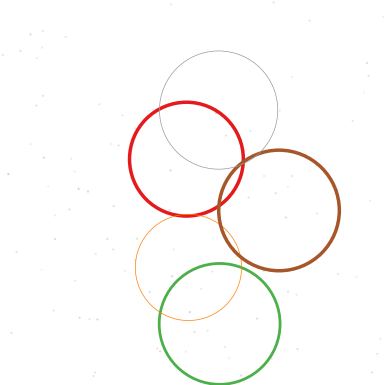[{"shape": "circle", "thickness": 2.5, "radius": 0.74, "center": [0.484, 0.587]}, {"shape": "circle", "thickness": 2, "radius": 0.78, "center": [0.57, 0.159]}, {"shape": "circle", "thickness": 0.5, "radius": 0.69, "center": [0.489, 0.305]}, {"shape": "circle", "thickness": 2.5, "radius": 0.78, "center": [0.725, 0.453]}, {"shape": "circle", "thickness": 0.5, "radius": 0.77, "center": [0.568, 0.714]}]